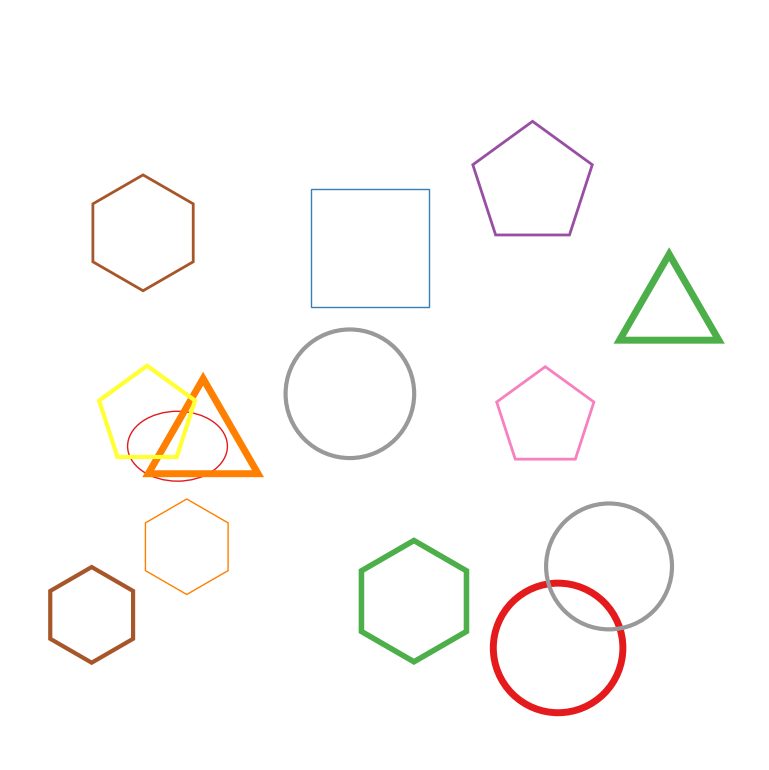[{"shape": "circle", "thickness": 2.5, "radius": 0.42, "center": [0.725, 0.159]}, {"shape": "oval", "thickness": 0.5, "radius": 0.32, "center": [0.231, 0.421]}, {"shape": "square", "thickness": 0.5, "radius": 0.38, "center": [0.48, 0.678]}, {"shape": "triangle", "thickness": 2.5, "radius": 0.37, "center": [0.869, 0.595]}, {"shape": "hexagon", "thickness": 2, "radius": 0.39, "center": [0.538, 0.219]}, {"shape": "pentagon", "thickness": 1, "radius": 0.41, "center": [0.692, 0.761]}, {"shape": "hexagon", "thickness": 0.5, "radius": 0.31, "center": [0.243, 0.29]}, {"shape": "triangle", "thickness": 2.5, "radius": 0.41, "center": [0.264, 0.426]}, {"shape": "pentagon", "thickness": 1.5, "radius": 0.33, "center": [0.191, 0.46]}, {"shape": "hexagon", "thickness": 1, "radius": 0.38, "center": [0.186, 0.698]}, {"shape": "hexagon", "thickness": 1.5, "radius": 0.31, "center": [0.119, 0.201]}, {"shape": "pentagon", "thickness": 1, "radius": 0.33, "center": [0.708, 0.457]}, {"shape": "circle", "thickness": 1.5, "radius": 0.41, "center": [0.791, 0.264]}, {"shape": "circle", "thickness": 1.5, "radius": 0.42, "center": [0.454, 0.489]}]